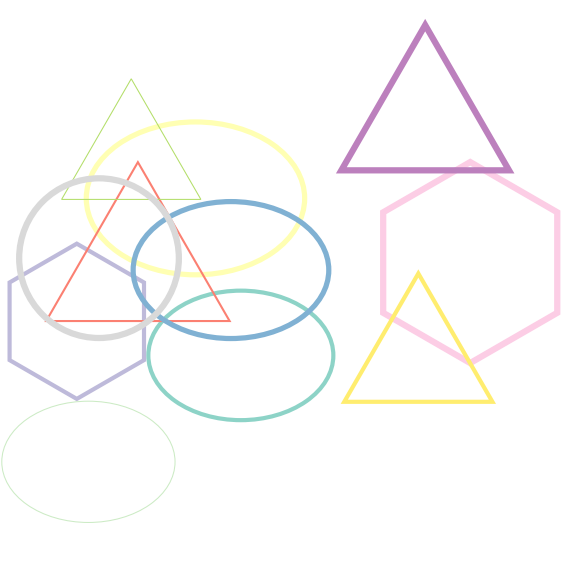[{"shape": "oval", "thickness": 2, "radius": 0.8, "center": [0.417, 0.384]}, {"shape": "oval", "thickness": 2.5, "radius": 0.95, "center": [0.338, 0.656]}, {"shape": "hexagon", "thickness": 2, "radius": 0.67, "center": [0.133, 0.443]}, {"shape": "triangle", "thickness": 1, "radius": 0.92, "center": [0.239, 0.535]}, {"shape": "oval", "thickness": 2.5, "radius": 0.85, "center": [0.4, 0.532]}, {"shape": "triangle", "thickness": 0.5, "radius": 0.7, "center": [0.227, 0.723]}, {"shape": "hexagon", "thickness": 3, "radius": 0.87, "center": [0.814, 0.544]}, {"shape": "circle", "thickness": 3, "radius": 0.69, "center": [0.171, 0.552]}, {"shape": "triangle", "thickness": 3, "radius": 0.84, "center": [0.736, 0.788]}, {"shape": "oval", "thickness": 0.5, "radius": 0.75, "center": [0.153, 0.199]}, {"shape": "triangle", "thickness": 2, "radius": 0.74, "center": [0.724, 0.377]}]